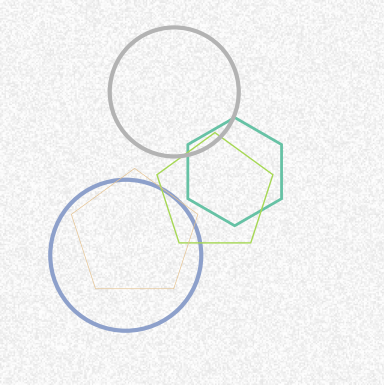[{"shape": "hexagon", "thickness": 2, "radius": 0.7, "center": [0.61, 0.554]}, {"shape": "circle", "thickness": 3, "radius": 0.98, "center": [0.327, 0.337]}, {"shape": "pentagon", "thickness": 1, "radius": 0.79, "center": [0.558, 0.497]}, {"shape": "pentagon", "thickness": 0.5, "radius": 0.86, "center": [0.35, 0.39]}, {"shape": "circle", "thickness": 3, "radius": 0.84, "center": [0.453, 0.761]}]